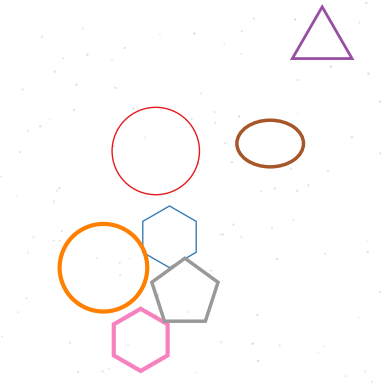[{"shape": "circle", "thickness": 1, "radius": 0.57, "center": [0.405, 0.608]}, {"shape": "hexagon", "thickness": 1, "radius": 0.4, "center": [0.44, 0.385]}, {"shape": "triangle", "thickness": 2, "radius": 0.45, "center": [0.837, 0.893]}, {"shape": "circle", "thickness": 3, "radius": 0.57, "center": [0.269, 0.305]}, {"shape": "oval", "thickness": 2.5, "radius": 0.43, "center": [0.702, 0.627]}, {"shape": "hexagon", "thickness": 3, "radius": 0.4, "center": [0.365, 0.117]}, {"shape": "pentagon", "thickness": 2.5, "radius": 0.45, "center": [0.48, 0.239]}]